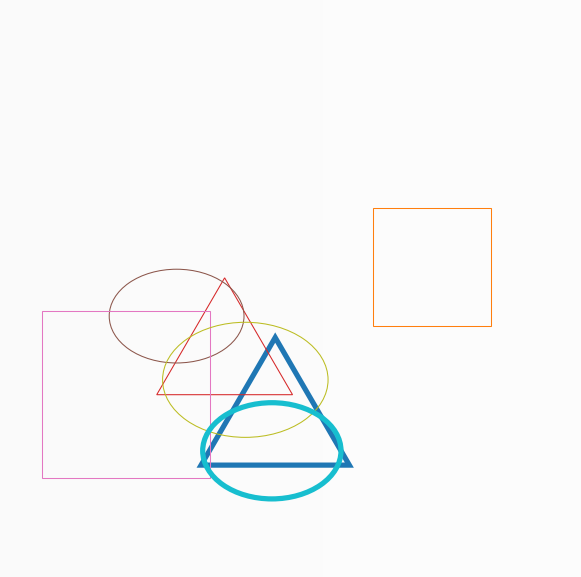[{"shape": "triangle", "thickness": 2.5, "radius": 0.74, "center": [0.473, 0.267]}, {"shape": "square", "thickness": 0.5, "radius": 0.51, "center": [0.744, 0.537]}, {"shape": "triangle", "thickness": 0.5, "radius": 0.67, "center": [0.386, 0.383]}, {"shape": "oval", "thickness": 0.5, "radius": 0.58, "center": [0.304, 0.452]}, {"shape": "square", "thickness": 0.5, "radius": 0.72, "center": [0.217, 0.316]}, {"shape": "oval", "thickness": 0.5, "radius": 0.71, "center": [0.422, 0.341]}, {"shape": "oval", "thickness": 2.5, "radius": 0.59, "center": [0.468, 0.219]}]